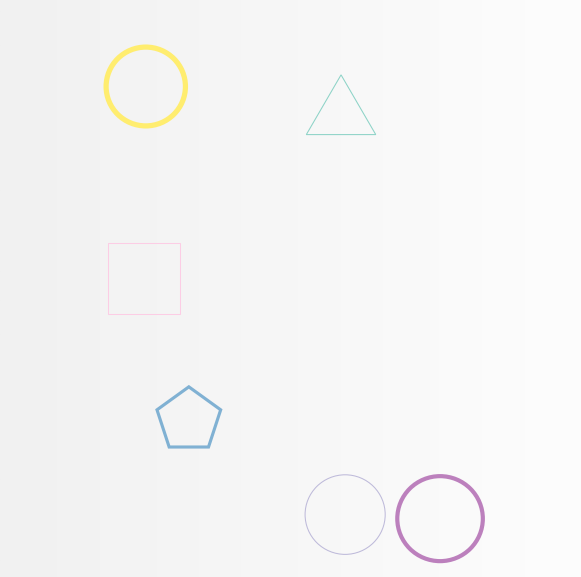[{"shape": "triangle", "thickness": 0.5, "radius": 0.34, "center": [0.587, 0.801]}, {"shape": "circle", "thickness": 0.5, "radius": 0.34, "center": [0.594, 0.108]}, {"shape": "pentagon", "thickness": 1.5, "radius": 0.29, "center": [0.325, 0.272]}, {"shape": "square", "thickness": 0.5, "radius": 0.31, "center": [0.247, 0.517]}, {"shape": "circle", "thickness": 2, "radius": 0.37, "center": [0.757, 0.101]}, {"shape": "circle", "thickness": 2.5, "radius": 0.34, "center": [0.251, 0.849]}]